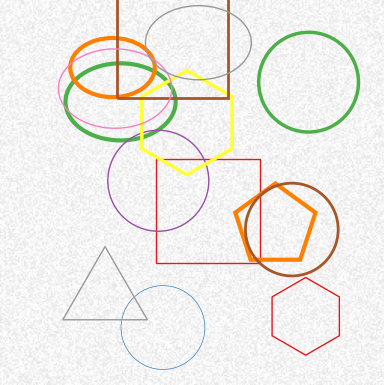[{"shape": "square", "thickness": 1, "radius": 0.68, "center": [0.541, 0.451]}, {"shape": "hexagon", "thickness": 1, "radius": 0.5, "center": [0.794, 0.178]}, {"shape": "circle", "thickness": 0.5, "radius": 0.54, "center": [0.423, 0.149]}, {"shape": "oval", "thickness": 3, "radius": 0.72, "center": [0.313, 0.735]}, {"shape": "circle", "thickness": 2.5, "radius": 0.65, "center": [0.802, 0.787]}, {"shape": "circle", "thickness": 1, "radius": 0.66, "center": [0.411, 0.531]}, {"shape": "pentagon", "thickness": 3, "radius": 0.55, "center": [0.715, 0.414]}, {"shape": "oval", "thickness": 3, "radius": 0.55, "center": [0.292, 0.824]}, {"shape": "hexagon", "thickness": 2.5, "radius": 0.68, "center": [0.486, 0.681]}, {"shape": "square", "thickness": 2, "radius": 0.72, "center": [0.448, 0.889]}, {"shape": "circle", "thickness": 2, "radius": 0.6, "center": [0.758, 0.404]}, {"shape": "oval", "thickness": 1, "radius": 0.74, "center": [0.299, 0.77]}, {"shape": "triangle", "thickness": 1, "radius": 0.63, "center": [0.273, 0.233]}, {"shape": "oval", "thickness": 1, "radius": 0.69, "center": [0.515, 0.889]}]